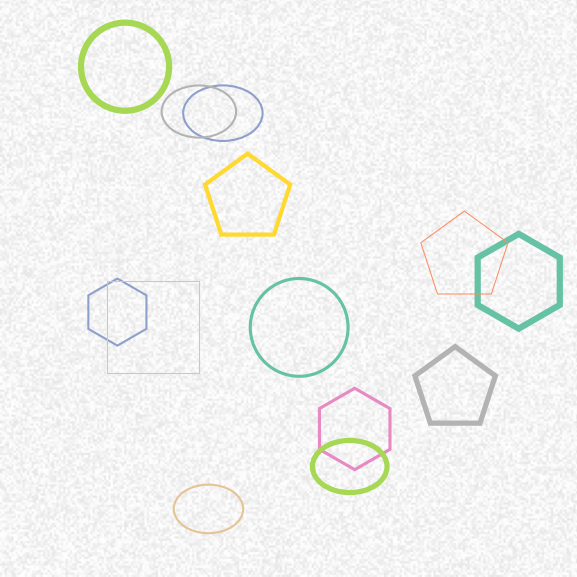[{"shape": "circle", "thickness": 1.5, "radius": 0.42, "center": [0.518, 0.432]}, {"shape": "hexagon", "thickness": 3, "radius": 0.41, "center": [0.898, 0.512]}, {"shape": "pentagon", "thickness": 0.5, "radius": 0.4, "center": [0.804, 0.554]}, {"shape": "oval", "thickness": 1, "radius": 0.34, "center": [0.386, 0.803]}, {"shape": "hexagon", "thickness": 1, "radius": 0.29, "center": [0.203, 0.459]}, {"shape": "hexagon", "thickness": 1.5, "radius": 0.35, "center": [0.614, 0.256]}, {"shape": "oval", "thickness": 2.5, "radius": 0.32, "center": [0.606, 0.191]}, {"shape": "circle", "thickness": 3, "radius": 0.38, "center": [0.217, 0.884]}, {"shape": "pentagon", "thickness": 2, "radius": 0.39, "center": [0.429, 0.656]}, {"shape": "oval", "thickness": 1, "radius": 0.3, "center": [0.361, 0.118]}, {"shape": "square", "thickness": 0.5, "radius": 0.4, "center": [0.265, 0.433]}, {"shape": "pentagon", "thickness": 2.5, "radius": 0.37, "center": [0.788, 0.326]}, {"shape": "oval", "thickness": 1, "radius": 0.32, "center": [0.344, 0.806]}]